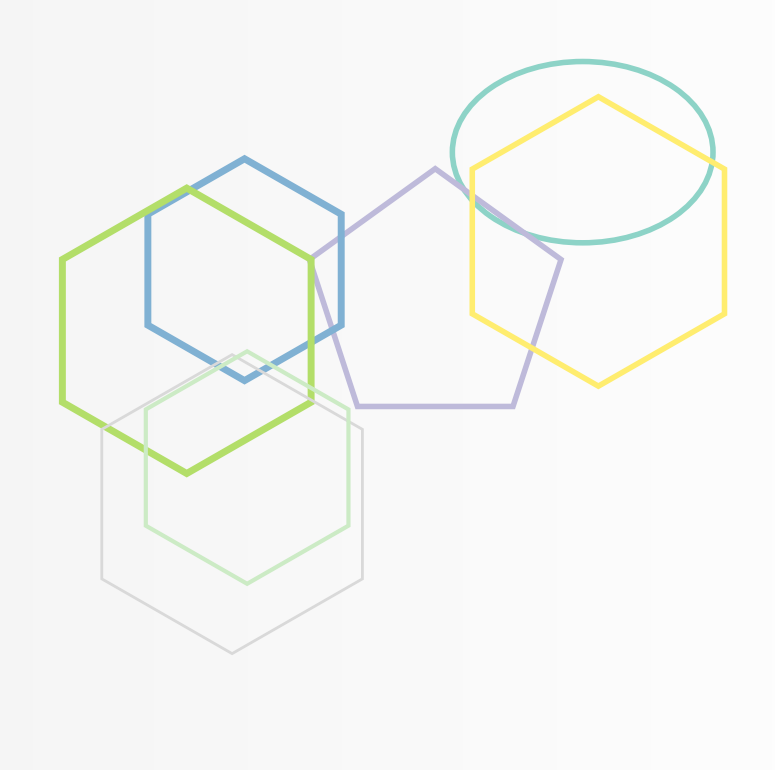[{"shape": "oval", "thickness": 2, "radius": 0.84, "center": [0.752, 0.802]}, {"shape": "pentagon", "thickness": 2, "radius": 0.85, "center": [0.562, 0.61]}, {"shape": "hexagon", "thickness": 2.5, "radius": 0.72, "center": [0.316, 0.65]}, {"shape": "hexagon", "thickness": 2.5, "radius": 0.93, "center": [0.241, 0.57]}, {"shape": "hexagon", "thickness": 1, "radius": 0.97, "center": [0.299, 0.345]}, {"shape": "hexagon", "thickness": 1.5, "radius": 0.75, "center": [0.319, 0.393]}, {"shape": "hexagon", "thickness": 2, "radius": 0.94, "center": [0.772, 0.686]}]